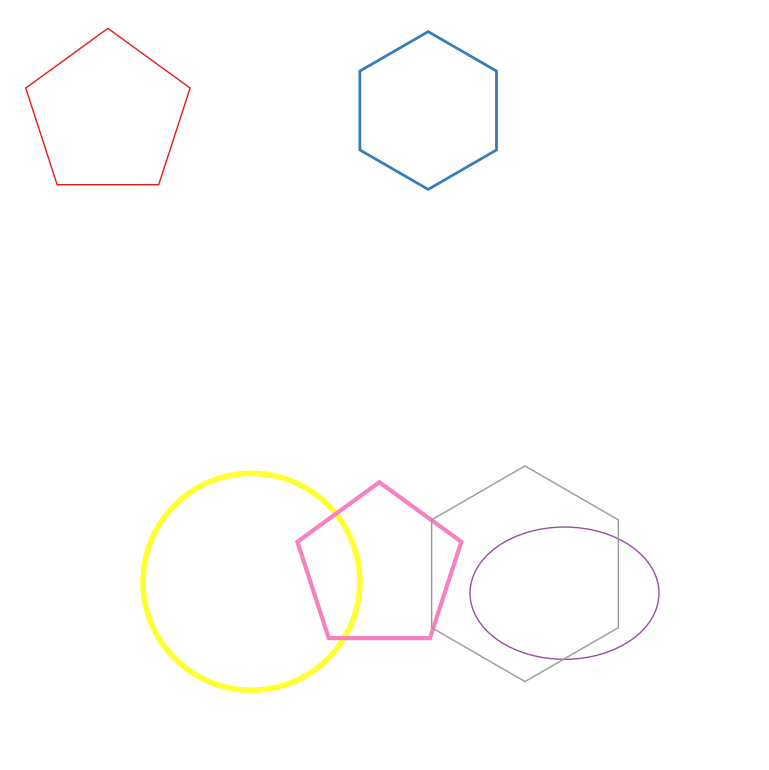[{"shape": "pentagon", "thickness": 0.5, "radius": 0.56, "center": [0.14, 0.851]}, {"shape": "hexagon", "thickness": 1, "radius": 0.51, "center": [0.556, 0.856]}, {"shape": "oval", "thickness": 0.5, "radius": 0.61, "center": [0.733, 0.23]}, {"shape": "circle", "thickness": 2, "radius": 0.7, "center": [0.327, 0.244]}, {"shape": "pentagon", "thickness": 1.5, "radius": 0.56, "center": [0.493, 0.262]}, {"shape": "hexagon", "thickness": 0.5, "radius": 0.7, "center": [0.682, 0.255]}]